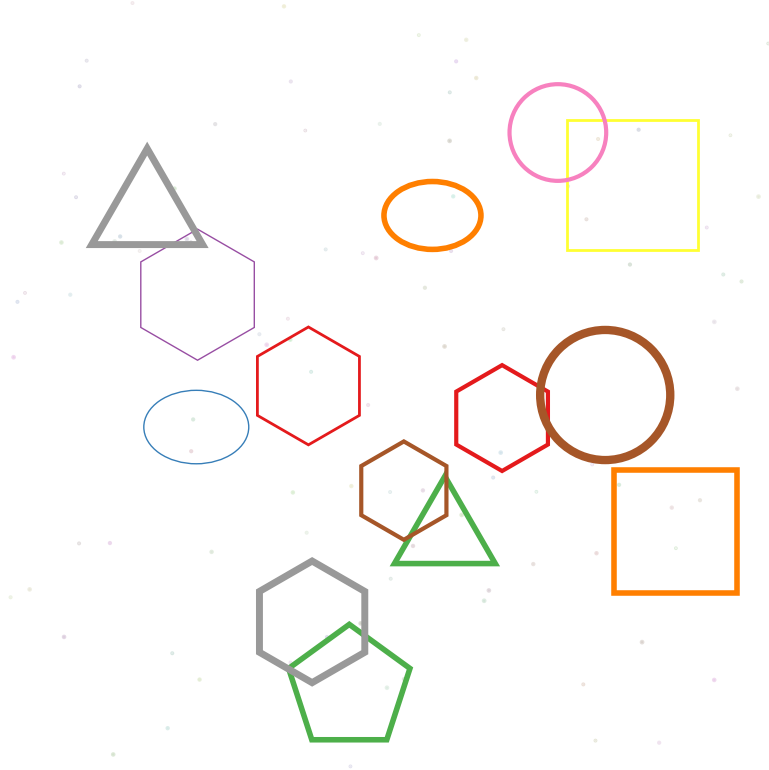[{"shape": "hexagon", "thickness": 1.5, "radius": 0.34, "center": [0.652, 0.457]}, {"shape": "hexagon", "thickness": 1, "radius": 0.38, "center": [0.401, 0.499]}, {"shape": "oval", "thickness": 0.5, "radius": 0.34, "center": [0.255, 0.445]}, {"shape": "pentagon", "thickness": 2, "radius": 0.41, "center": [0.454, 0.106]}, {"shape": "triangle", "thickness": 2, "radius": 0.38, "center": [0.578, 0.306]}, {"shape": "hexagon", "thickness": 0.5, "radius": 0.43, "center": [0.257, 0.617]}, {"shape": "square", "thickness": 2, "radius": 0.4, "center": [0.878, 0.309]}, {"shape": "oval", "thickness": 2, "radius": 0.31, "center": [0.562, 0.72]}, {"shape": "square", "thickness": 1, "radius": 0.42, "center": [0.821, 0.76]}, {"shape": "hexagon", "thickness": 1.5, "radius": 0.32, "center": [0.524, 0.363]}, {"shape": "circle", "thickness": 3, "radius": 0.42, "center": [0.786, 0.487]}, {"shape": "circle", "thickness": 1.5, "radius": 0.31, "center": [0.725, 0.828]}, {"shape": "triangle", "thickness": 2.5, "radius": 0.42, "center": [0.191, 0.724]}, {"shape": "hexagon", "thickness": 2.5, "radius": 0.39, "center": [0.405, 0.192]}]